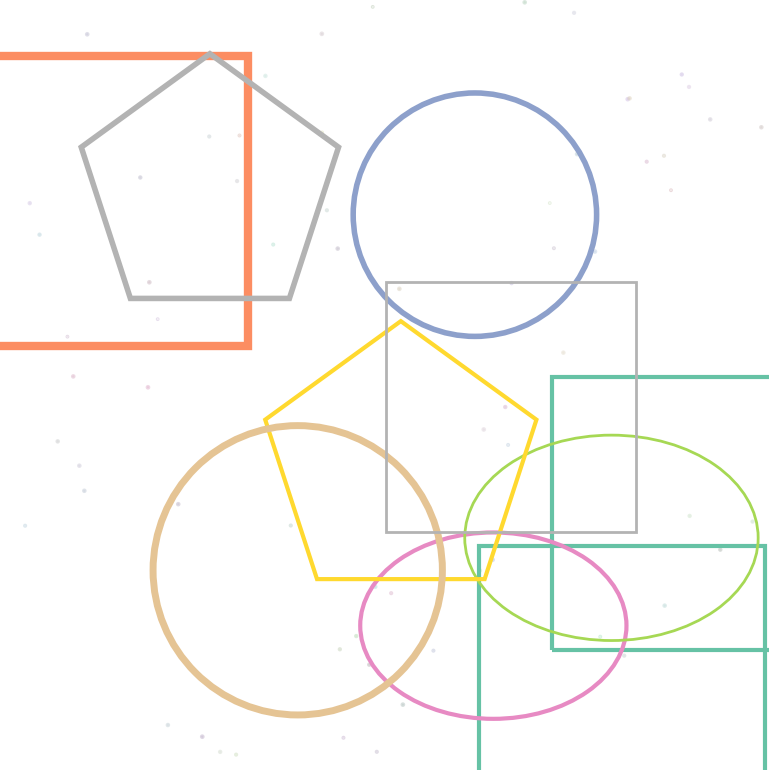[{"shape": "square", "thickness": 1.5, "radius": 0.93, "center": [0.808, 0.105]}, {"shape": "square", "thickness": 1.5, "radius": 0.89, "center": [0.894, 0.333]}, {"shape": "square", "thickness": 3, "radius": 0.94, "center": [0.133, 0.739]}, {"shape": "circle", "thickness": 2, "radius": 0.79, "center": [0.617, 0.721]}, {"shape": "oval", "thickness": 1.5, "radius": 0.86, "center": [0.641, 0.187]}, {"shape": "oval", "thickness": 1, "radius": 0.95, "center": [0.794, 0.302]}, {"shape": "pentagon", "thickness": 1.5, "radius": 0.93, "center": [0.521, 0.398]}, {"shape": "circle", "thickness": 2.5, "radius": 0.94, "center": [0.387, 0.259]}, {"shape": "pentagon", "thickness": 2, "radius": 0.88, "center": [0.273, 0.755]}, {"shape": "square", "thickness": 1, "radius": 0.81, "center": [0.664, 0.471]}]